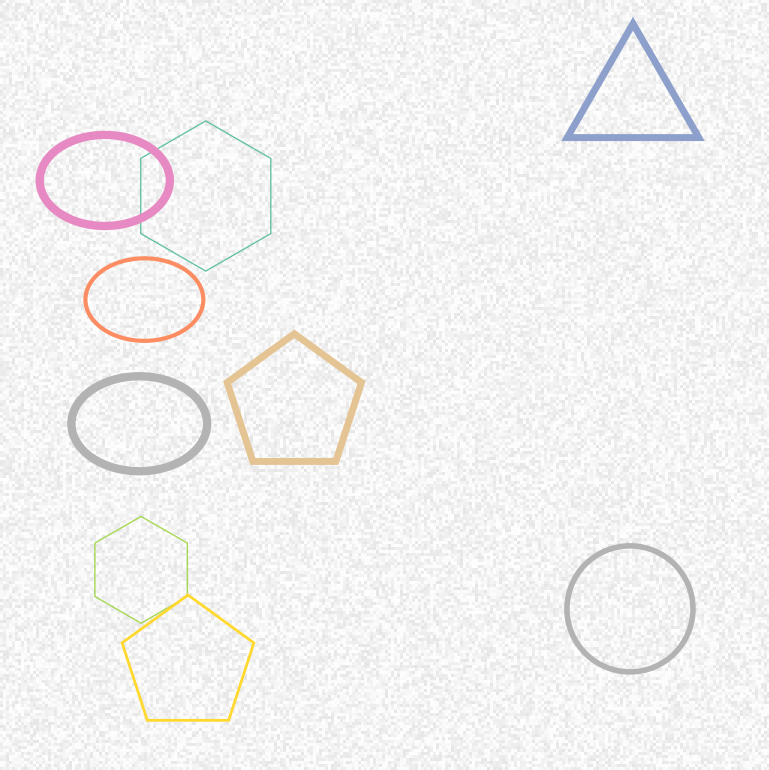[{"shape": "hexagon", "thickness": 0.5, "radius": 0.49, "center": [0.267, 0.745]}, {"shape": "oval", "thickness": 1.5, "radius": 0.38, "center": [0.188, 0.611]}, {"shape": "triangle", "thickness": 2.5, "radius": 0.49, "center": [0.822, 0.871]}, {"shape": "oval", "thickness": 3, "radius": 0.42, "center": [0.136, 0.766]}, {"shape": "hexagon", "thickness": 0.5, "radius": 0.35, "center": [0.183, 0.26]}, {"shape": "pentagon", "thickness": 1, "radius": 0.45, "center": [0.244, 0.137]}, {"shape": "pentagon", "thickness": 2.5, "radius": 0.46, "center": [0.382, 0.475]}, {"shape": "circle", "thickness": 2, "radius": 0.41, "center": [0.818, 0.209]}, {"shape": "oval", "thickness": 3, "radius": 0.44, "center": [0.181, 0.45]}]